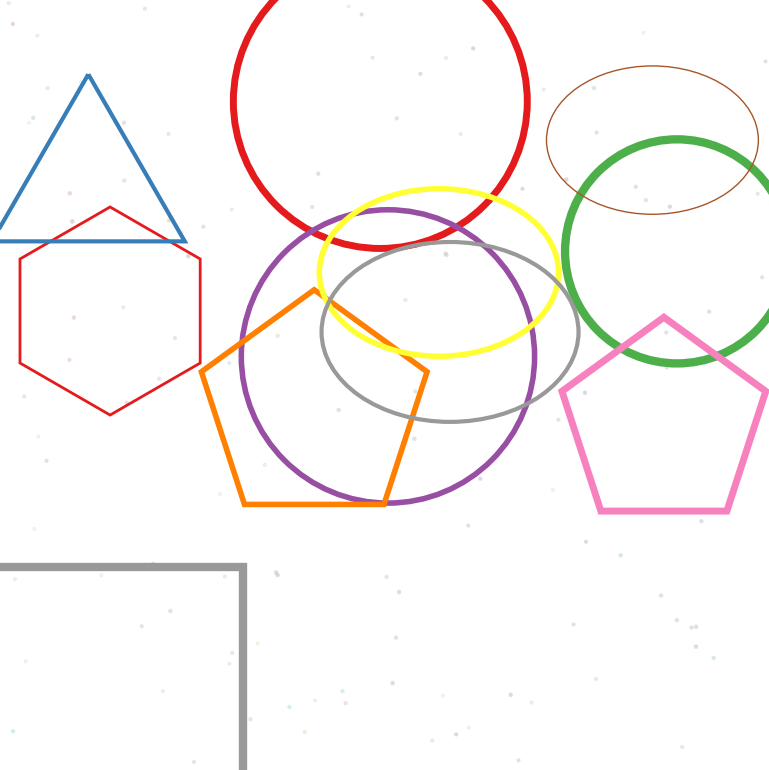[{"shape": "hexagon", "thickness": 1, "radius": 0.68, "center": [0.143, 0.596]}, {"shape": "circle", "thickness": 2.5, "radius": 0.95, "center": [0.494, 0.868]}, {"shape": "triangle", "thickness": 1.5, "radius": 0.72, "center": [0.115, 0.759]}, {"shape": "circle", "thickness": 3, "radius": 0.73, "center": [0.879, 0.674]}, {"shape": "circle", "thickness": 2, "radius": 0.95, "center": [0.504, 0.537]}, {"shape": "pentagon", "thickness": 2, "radius": 0.77, "center": [0.408, 0.47]}, {"shape": "oval", "thickness": 2, "radius": 0.78, "center": [0.57, 0.646]}, {"shape": "oval", "thickness": 0.5, "radius": 0.69, "center": [0.847, 0.818]}, {"shape": "pentagon", "thickness": 2.5, "radius": 0.7, "center": [0.862, 0.449]}, {"shape": "square", "thickness": 3, "radius": 0.79, "center": [0.157, 0.105]}, {"shape": "oval", "thickness": 1.5, "radius": 0.83, "center": [0.584, 0.569]}]